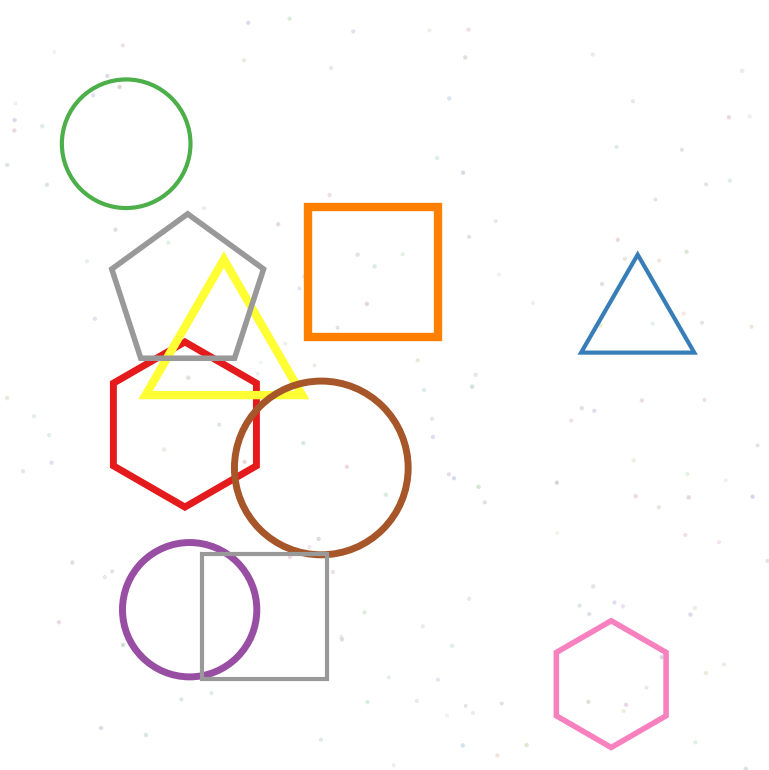[{"shape": "hexagon", "thickness": 2.5, "radius": 0.54, "center": [0.24, 0.449]}, {"shape": "triangle", "thickness": 1.5, "radius": 0.42, "center": [0.828, 0.584]}, {"shape": "circle", "thickness": 1.5, "radius": 0.42, "center": [0.164, 0.813]}, {"shape": "circle", "thickness": 2.5, "radius": 0.44, "center": [0.246, 0.208]}, {"shape": "square", "thickness": 3, "radius": 0.42, "center": [0.484, 0.647]}, {"shape": "triangle", "thickness": 3, "radius": 0.59, "center": [0.291, 0.546]}, {"shape": "circle", "thickness": 2.5, "radius": 0.56, "center": [0.417, 0.392]}, {"shape": "hexagon", "thickness": 2, "radius": 0.41, "center": [0.794, 0.112]}, {"shape": "pentagon", "thickness": 2, "radius": 0.52, "center": [0.244, 0.619]}, {"shape": "square", "thickness": 1.5, "radius": 0.41, "center": [0.344, 0.199]}]